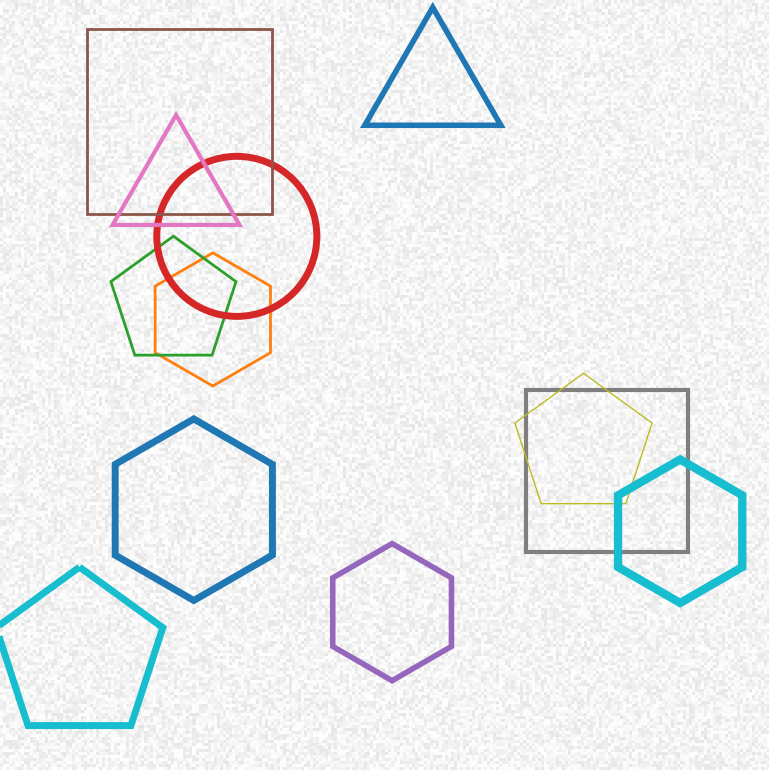[{"shape": "triangle", "thickness": 2, "radius": 0.51, "center": [0.562, 0.888]}, {"shape": "hexagon", "thickness": 2.5, "radius": 0.59, "center": [0.252, 0.338]}, {"shape": "hexagon", "thickness": 1, "radius": 0.43, "center": [0.276, 0.585]}, {"shape": "pentagon", "thickness": 1, "radius": 0.43, "center": [0.225, 0.608]}, {"shape": "circle", "thickness": 2.5, "radius": 0.52, "center": [0.308, 0.693]}, {"shape": "hexagon", "thickness": 2, "radius": 0.45, "center": [0.509, 0.205]}, {"shape": "square", "thickness": 1, "radius": 0.6, "center": [0.233, 0.842]}, {"shape": "triangle", "thickness": 1.5, "radius": 0.48, "center": [0.229, 0.755]}, {"shape": "square", "thickness": 1.5, "radius": 0.53, "center": [0.788, 0.388]}, {"shape": "pentagon", "thickness": 0.5, "radius": 0.47, "center": [0.758, 0.422]}, {"shape": "hexagon", "thickness": 3, "radius": 0.47, "center": [0.883, 0.31]}, {"shape": "pentagon", "thickness": 2.5, "radius": 0.57, "center": [0.103, 0.15]}]